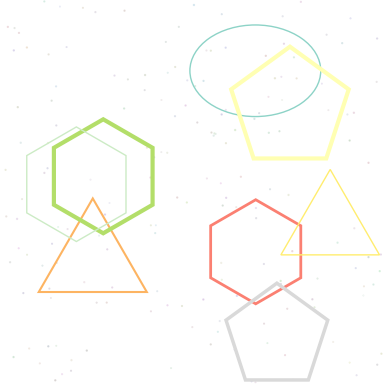[{"shape": "oval", "thickness": 1, "radius": 0.85, "center": [0.663, 0.816]}, {"shape": "pentagon", "thickness": 3, "radius": 0.8, "center": [0.753, 0.718]}, {"shape": "hexagon", "thickness": 2, "radius": 0.68, "center": [0.664, 0.346]}, {"shape": "triangle", "thickness": 1.5, "radius": 0.81, "center": [0.241, 0.323]}, {"shape": "hexagon", "thickness": 3, "radius": 0.74, "center": [0.268, 0.542]}, {"shape": "pentagon", "thickness": 2.5, "radius": 0.69, "center": [0.719, 0.125]}, {"shape": "hexagon", "thickness": 1, "radius": 0.74, "center": [0.198, 0.521]}, {"shape": "triangle", "thickness": 1, "radius": 0.74, "center": [0.858, 0.412]}]